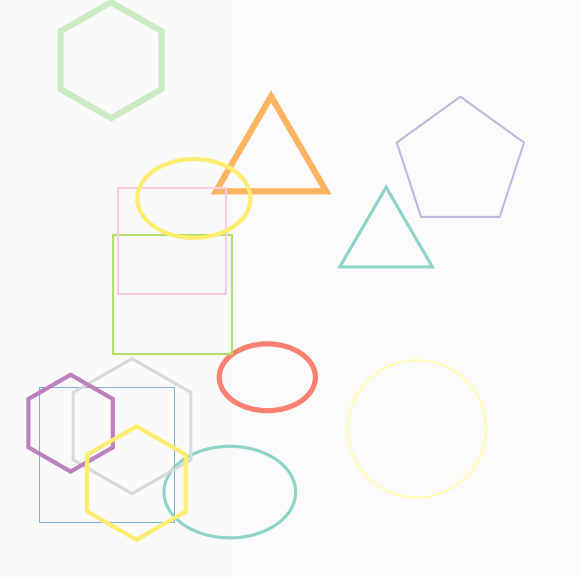[{"shape": "triangle", "thickness": 1.5, "radius": 0.46, "center": [0.664, 0.583]}, {"shape": "oval", "thickness": 1.5, "radius": 0.57, "center": [0.395, 0.147]}, {"shape": "circle", "thickness": 1, "radius": 0.59, "center": [0.717, 0.257]}, {"shape": "pentagon", "thickness": 1, "radius": 0.58, "center": [0.792, 0.717]}, {"shape": "oval", "thickness": 2.5, "radius": 0.41, "center": [0.46, 0.346]}, {"shape": "square", "thickness": 0.5, "radius": 0.58, "center": [0.184, 0.212]}, {"shape": "triangle", "thickness": 3, "radius": 0.55, "center": [0.466, 0.723]}, {"shape": "square", "thickness": 1, "radius": 0.51, "center": [0.297, 0.489]}, {"shape": "square", "thickness": 1, "radius": 0.46, "center": [0.296, 0.582]}, {"shape": "hexagon", "thickness": 1.5, "radius": 0.58, "center": [0.227, 0.261]}, {"shape": "hexagon", "thickness": 2, "radius": 0.42, "center": [0.121, 0.266]}, {"shape": "hexagon", "thickness": 3, "radius": 0.5, "center": [0.191, 0.895]}, {"shape": "hexagon", "thickness": 2, "radius": 0.49, "center": [0.235, 0.163]}, {"shape": "oval", "thickness": 2, "radius": 0.49, "center": [0.334, 0.656]}]